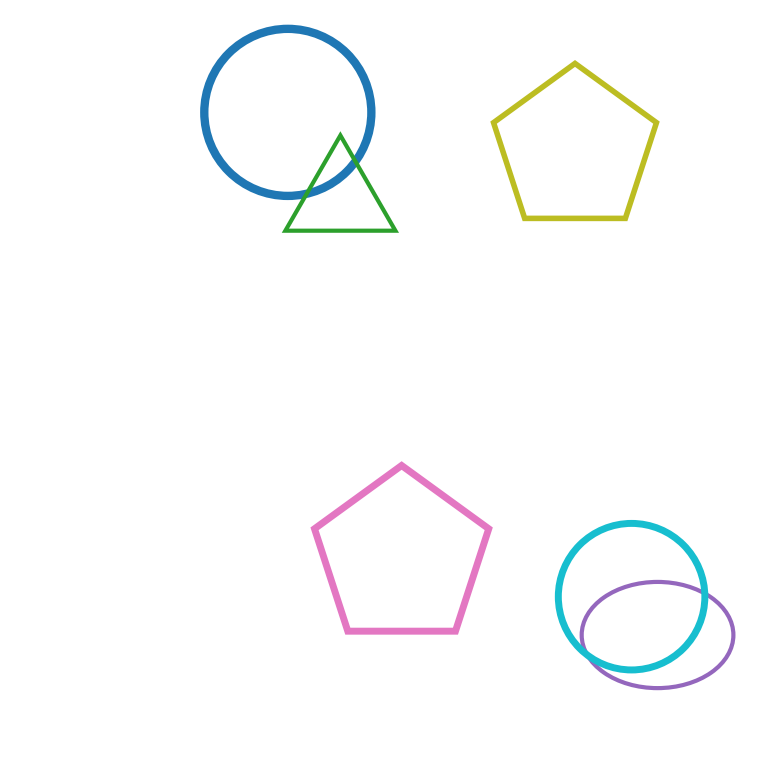[{"shape": "circle", "thickness": 3, "radius": 0.54, "center": [0.374, 0.854]}, {"shape": "triangle", "thickness": 1.5, "radius": 0.41, "center": [0.442, 0.742]}, {"shape": "oval", "thickness": 1.5, "radius": 0.49, "center": [0.854, 0.175]}, {"shape": "pentagon", "thickness": 2.5, "radius": 0.59, "center": [0.522, 0.277]}, {"shape": "pentagon", "thickness": 2, "radius": 0.56, "center": [0.747, 0.806]}, {"shape": "circle", "thickness": 2.5, "radius": 0.48, "center": [0.82, 0.225]}]